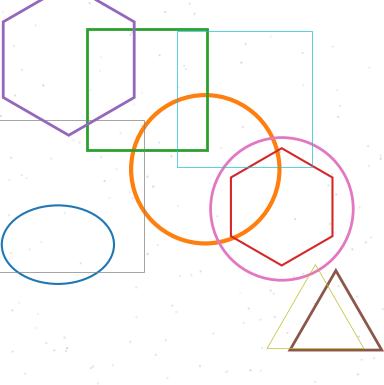[{"shape": "oval", "thickness": 1.5, "radius": 0.73, "center": [0.15, 0.365]}, {"shape": "circle", "thickness": 3, "radius": 0.96, "center": [0.533, 0.56]}, {"shape": "square", "thickness": 2, "radius": 0.78, "center": [0.382, 0.767]}, {"shape": "hexagon", "thickness": 1.5, "radius": 0.76, "center": [0.732, 0.463]}, {"shape": "hexagon", "thickness": 2, "radius": 0.98, "center": [0.179, 0.845]}, {"shape": "triangle", "thickness": 2, "radius": 0.69, "center": [0.872, 0.16]}, {"shape": "circle", "thickness": 2, "radius": 0.93, "center": [0.732, 0.457]}, {"shape": "square", "thickness": 0.5, "radius": 0.99, "center": [0.175, 0.491]}, {"shape": "triangle", "thickness": 0.5, "radius": 0.73, "center": [0.819, 0.167]}, {"shape": "square", "thickness": 0.5, "radius": 0.88, "center": [0.634, 0.743]}]